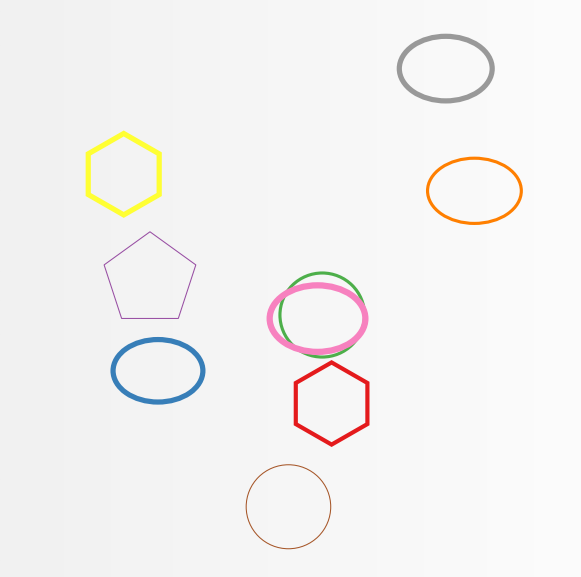[{"shape": "hexagon", "thickness": 2, "radius": 0.36, "center": [0.57, 0.3]}, {"shape": "oval", "thickness": 2.5, "radius": 0.39, "center": [0.272, 0.357]}, {"shape": "circle", "thickness": 1.5, "radius": 0.36, "center": [0.554, 0.454]}, {"shape": "pentagon", "thickness": 0.5, "radius": 0.41, "center": [0.258, 0.515]}, {"shape": "oval", "thickness": 1.5, "radius": 0.4, "center": [0.816, 0.669]}, {"shape": "hexagon", "thickness": 2.5, "radius": 0.35, "center": [0.213, 0.697]}, {"shape": "circle", "thickness": 0.5, "radius": 0.36, "center": [0.496, 0.122]}, {"shape": "oval", "thickness": 3, "radius": 0.41, "center": [0.546, 0.447]}, {"shape": "oval", "thickness": 2.5, "radius": 0.4, "center": [0.767, 0.88]}]